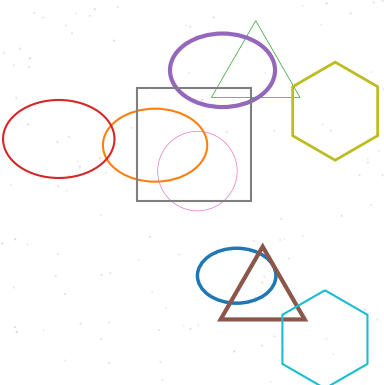[{"shape": "oval", "thickness": 2.5, "radius": 0.51, "center": [0.615, 0.284]}, {"shape": "oval", "thickness": 1.5, "radius": 0.68, "center": [0.403, 0.623]}, {"shape": "triangle", "thickness": 0.5, "radius": 0.67, "center": [0.664, 0.813]}, {"shape": "oval", "thickness": 1.5, "radius": 0.72, "center": [0.153, 0.639]}, {"shape": "oval", "thickness": 3, "radius": 0.68, "center": [0.578, 0.817]}, {"shape": "triangle", "thickness": 3, "radius": 0.63, "center": [0.682, 0.233]}, {"shape": "circle", "thickness": 0.5, "radius": 0.52, "center": [0.513, 0.556]}, {"shape": "square", "thickness": 1.5, "radius": 0.74, "center": [0.503, 0.625]}, {"shape": "hexagon", "thickness": 2, "radius": 0.64, "center": [0.871, 0.711]}, {"shape": "hexagon", "thickness": 1.5, "radius": 0.64, "center": [0.844, 0.119]}]